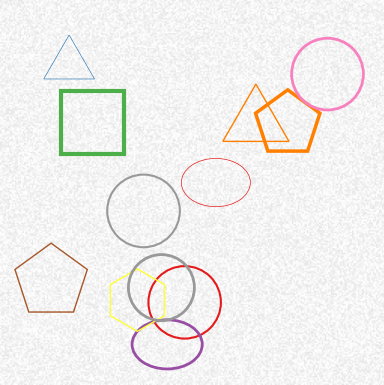[{"shape": "oval", "thickness": 0.5, "radius": 0.45, "center": [0.561, 0.526]}, {"shape": "circle", "thickness": 1.5, "radius": 0.47, "center": [0.48, 0.215]}, {"shape": "triangle", "thickness": 0.5, "radius": 0.38, "center": [0.18, 0.833]}, {"shape": "square", "thickness": 3, "radius": 0.41, "center": [0.24, 0.683]}, {"shape": "oval", "thickness": 2, "radius": 0.46, "center": [0.434, 0.105]}, {"shape": "triangle", "thickness": 1, "radius": 0.5, "center": [0.665, 0.682]}, {"shape": "pentagon", "thickness": 2.5, "radius": 0.44, "center": [0.747, 0.679]}, {"shape": "hexagon", "thickness": 1, "radius": 0.41, "center": [0.357, 0.22]}, {"shape": "pentagon", "thickness": 1, "radius": 0.49, "center": [0.133, 0.269]}, {"shape": "circle", "thickness": 2, "radius": 0.47, "center": [0.851, 0.808]}, {"shape": "circle", "thickness": 1.5, "radius": 0.47, "center": [0.373, 0.452]}, {"shape": "circle", "thickness": 2, "radius": 0.43, "center": [0.419, 0.253]}]